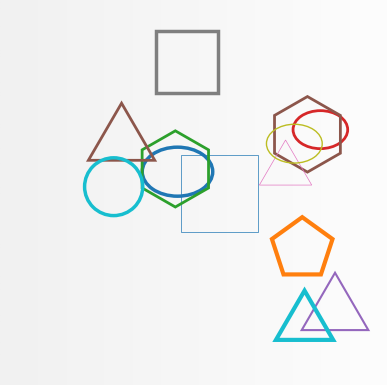[{"shape": "square", "thickness": 0.5, "radius": 0.5, "center": [0.567, 0.497]}, {"shape": "oval", "thickness": 2.5, "radius": 0.45, "center": [0.458, 0.554]}, {"shape": "pentagon", "thickness": 3, "radius": 0.41, "center": [0.78, 0.354]}, {"shape": "hexagon", "thickness": 2, "radius": 0.49, "center": [0.452, 0.561]}, {"shape": "oval", "thickness": 2, "radius": 0.35, "center": [0.827, 0.663]}, {"shape": "triangle", "thickness": 1.5, "radius": 0.5, "center": [0.865, 0.192]}, {"shape": "triangle", "thickness": 2, "radius": 0.49, "center": [0.314, 0.633]}, {"shape": "hexagon", "thickness": 2, "radius": 0.49, "center": [0.793, 0.651]}, {"shape": "triangle", "thickness": 0.5, "radius": 0.39, "center": [0.737, 0.558]}, {"shape": "square", "thickness": 2.5, "radius": 0.4, "center": [0.483, 0.839]}, {"shape": "oval", "thickness": 1, "radius": 0.36, "center": [0.76, 0.627]}, {"shape": "triangle", "thickness": 3, "radius": 0.43, "center": [0.786, 0.16]}, {"shape": "circle", "thickness": 2.5, "radius": 0.38, "center": [0.293, 0.515]}]